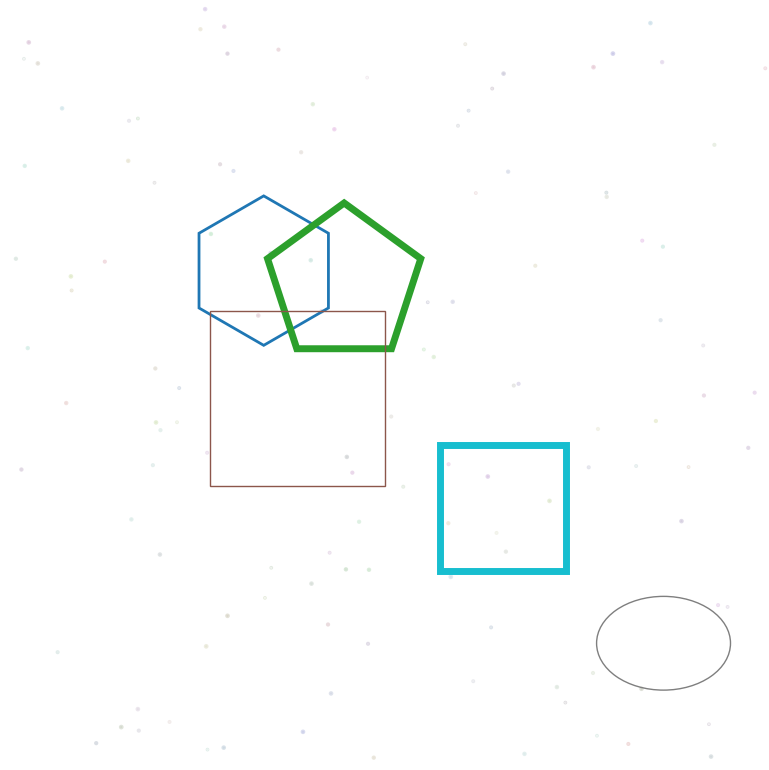[{"shape": "hexagon", "thickness": 1, "radius": 0.49, "center": [0.343, 0.649]}, {"shape": "pentagon", "thickness": 2.5, "radius": 0.52, "center": [0.447, 0.632]}, {"shape": "square", "thickness": 0.5, "radius": 0.57, "center": [0.386, 0.482]}, {"shape": "oval", "thickness": 0.5, "radius": 0.43, "center": [0.862, 0.165]}, {"shape": "square", "thickness": 2.5, "radius": 0.41, "center": [0.653, 0.341]}]